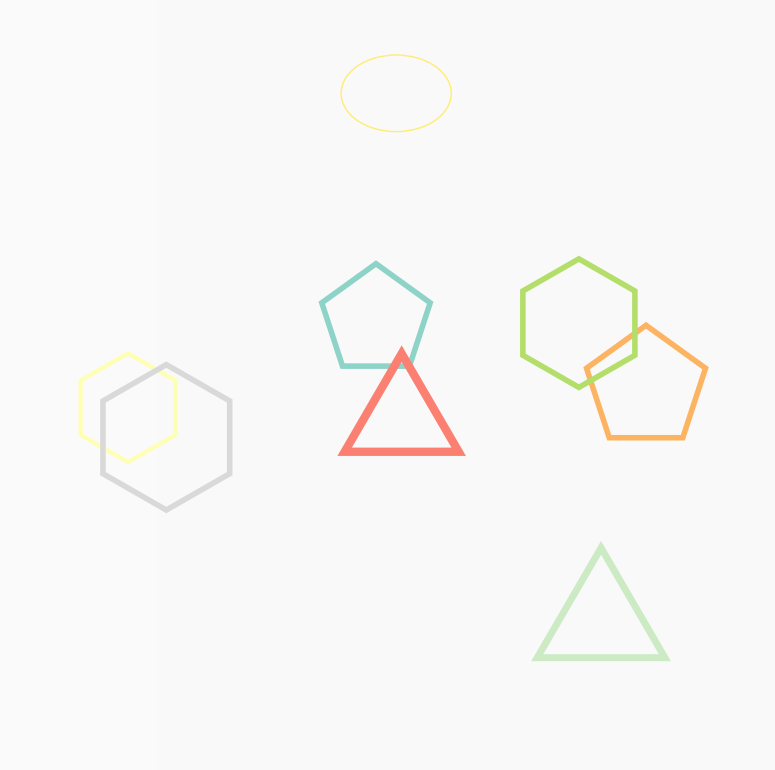[{"shape": "pentagon", "thickness": 2, "radius": 0.37, "center": [0.485, 0.584]}, {"shape": "hexagon", "thickness": 1.5, "radius": 0.35, "center": [0.165, 0.471]}, {"shape": "triangle", "thickness": 3, "radius": 0.42, "center": [0.518, 0.456]}, {"shape": "pentagon", "thickness": 2, "radius": 0.4, "center": [0.834, 0.497]}, {"shape": "hexagon", "thickness": 2, "radius": 0.42, "center": [0.747, 0.58]}, {"shape": "hexagon", "thickness": 2, "radius": 0.47, "center": [0.215, 0.432]}, {"shape": "triangle", "thickness": 2.5, "radius": 0.48, "center": [0.776, 0.193]}, {"shape": "oval", "thickness": 0.5, "radius": 0.36, "center": [0.511, 0.879]}]